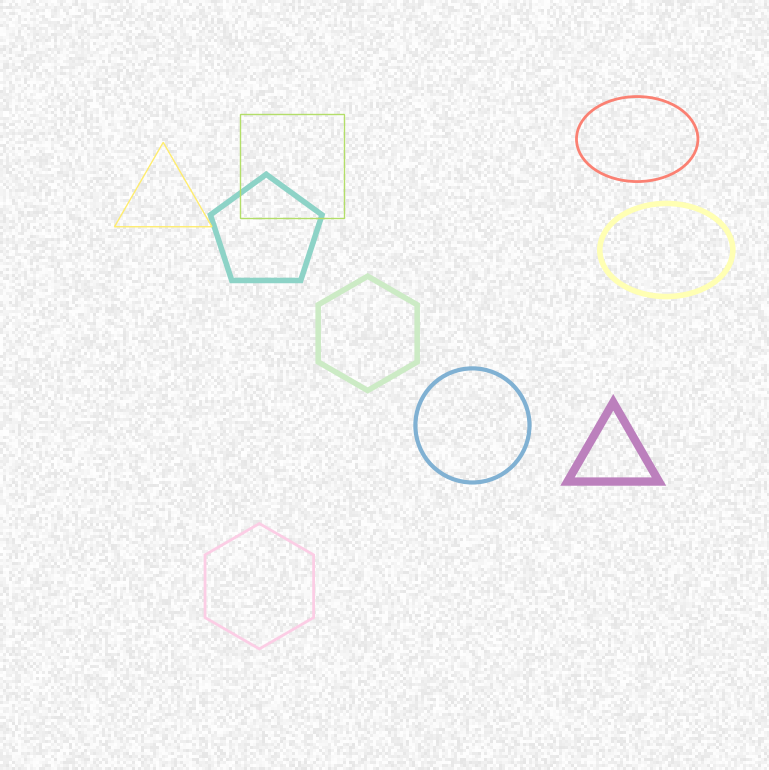[{"shape": "pentagon", "thickness": 2, "radius": 0.38, "center": [0.346, 0.697]}, {"shape": "oval", "thickness": 2, "radius": 0.43, "center": [0.865, 0.675]}, {"shape": "oval", "thickness": 1, "radius": 0.39, "center": [0.828, 0.819]}, {"shape": "circle", "thickness": 1.5, "radius": 0.37, "center": [0.614, 0.447]}, {"shape": "square", "thickness": 0.5, "radius": 0.34, "center": [0.379, 0.784]}, {"shape": "hexagon", "thickness": 1, "radius": 0.41, "center": [0.337, 0.239]}, {"shape": "triangle", "thickness": 3, "radius": 0.34, "center": [0.796, 0.409]}, {"shape": "hexagon", "thickness": 2, "radius": 0.37, "center": [0.478, 0.567]}, {"shape": "triangle", "thickness": 0.5, "radius": 0.37, "center": [0.212, 0.742]}]